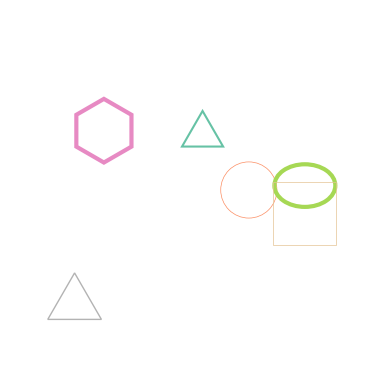[{"shape": "triangle", "thickness": 1.5, "radius": 0.31, "center": [0.526, 0.65]}, {"shape": "circle", "thickness": 0.5, "radius": 0.36, "center": [0.646, 0.507]}, {"shape": "hexagon", "thickness": 3, "radius": 0.41, "center": [0.27, 0.66]}, {"shape": "oval", "thickness": 3, "radius": 0.4, "center": [0.792, 0.518]}, {"shape": "square", "thickness": 0.5, "radius": 0.41, "center": [0.791, 0.446]}, {"shape": "triangle", "thickness": 1, "radius": 0.4, "center": [0.194, 0.211]}]